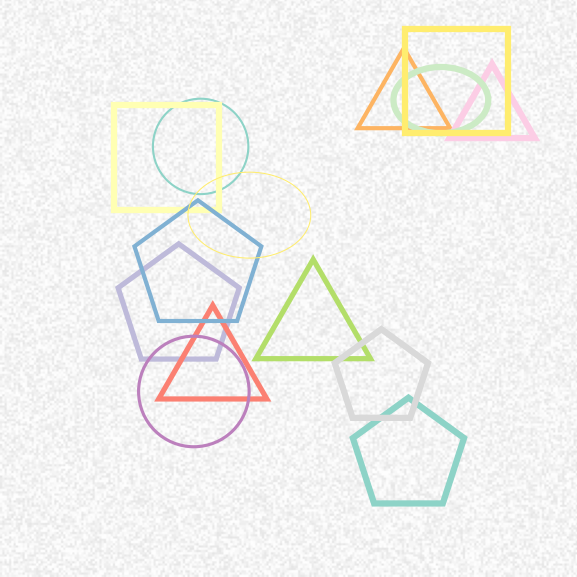[{"shape": "circle", "thickness": 1, "radius": 0.41, "center": [0.347, 0.746]}, {"shape": "pentagon", "thickness": 3, "radius": 0.51, "center": [0.707, 0.209]}, {"shape": "square", "thickness": 3, "radius": 0.45, "center": [0.289, 0.726]}, {"shape": "pentagon", "thickness": 2.5, "radius": 0.55, "center": [0.309, 0.467]}, {"shape": "triangle", "thickness": 2.5, "radius": 0.54, "center": [0.368, 0.362]}, {"shape": "pentagon", "thickness": 2, "radius": 0.58, "center": [0.343, 0.537]}, {"shape": "triangle", "thickness": 2, "radius": 0.46, "center": [0.699, 0.823]}, {"shape": "triangle", "thickness": 2.5, "radius": 0.57, "center": [0.542, 0.435]}, {"shape": "triangle", "thickness": 3, "radius": 0.43, "center": [0.852, 0.803]}, {"shape": "pentagon", "thickness": 3, "radius": 0.42, "center": [0.66, 0.344]}, {"shape": "circle", "thickness": 1.5, "radius": 0.48, "center": [0.336, 0.321]}, {"shape": "oval", "thickness": 3, "radius": 0.41, "center": [0.763, 0.826]}, {"shape": "square", "thickness": 3, "radius": 0.45, "center": [0.791, 0.859]}, {"shape": "oval", "thickness": 0.5, "radius": 0.53, "center": [0.432, 0.627]}]